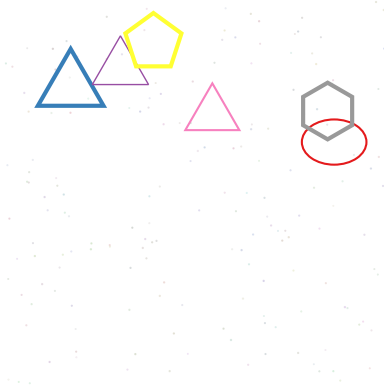[{"shape": "oval", "thickness": 1.5, "radius": 0.42, "center": [0.868, 0.631]}, {"shape": "triangle", "thickness": 3, "radius": 0.49, "center": [0.184, 0.774]}, {"shape": "triangle", "thickness": 1, "radius": 0.42, "center": [0.313, 0.823]}, {"shape": "pentagon", "thickness": 3, "radius": 0.38, "center": [0.398, 0.89]}, {"shape": "triangle", "thickness": 1.5, "radius": 0.41, "center": [0.552, 0.703]}, {"shape": "hexagon", "thickness": 3, "radius": 0.37, "center": [0.851, 0.712]}]